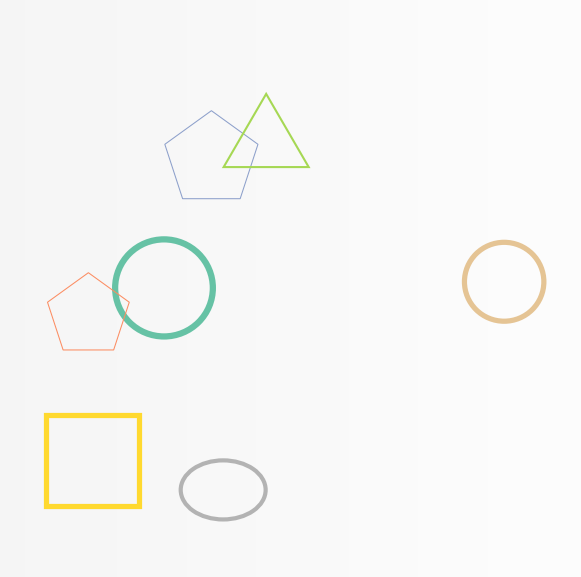[{"shape": "circle", "thickness": 3, "radius": 0.42, "center": [0.282, 0.501]}, {"shape": "pentagon", "thickness": 0.5, "radius": 0.37, "center": [0.152, 0.453]}, {"shape": "pentagon", "thickness": 0.5, "radius": 0.42, "center": [0.364, 0.723]}, {"shape": "triangle", "thickness": 1, "radius": 0.42, "center": [0.458, 0.752]}, {"shape": "square", "thickness": 2.5, "radius": 0.4, "center": [0.159, 0.202]}, {"shape": "circle", "thickness": 2.5, "radius": 0.34, "center": [0.867, 0.511]}, {"shape": "oval", "thickness": 2, "radius": 0.37, "center": [0.384, 0.151]}]